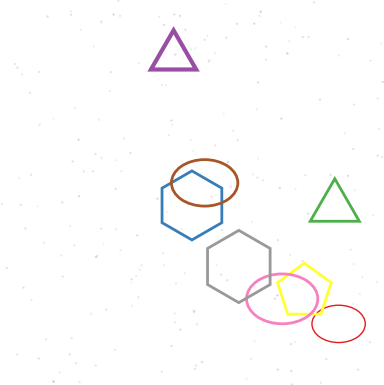[{"shape": "oval", "thickness": 1, "radius": 0.35, "center": [0.88, 0.159]}, {"shape": "hexagon", "thickness": 2, "radius": 0.45, "center": [0.499, 0.466]}, {"shape": "triangle", "thickness": 2, "radius": 0.37, "center": [0.87, 0.462]}, {"shape": "triangle", "thickness": 3, "radius": 0.34, "center": [0.451, 0.853]}, {"shape": "pentagon", "thickness": 2, "radius": 0.37, "center": [0.791, 0.243]}, {"shape": "oval", "thickness": 2, "radius": 0.43, "center": [0.532, 0.525]}, {"shape": "oval", "thickness": 2, "radius": 0.46, "center": [0.733, 0.224]}, {"shape": "hexagon", "thickness": 2, "radius": 0.47, "center": [0.62, 0.308]}]